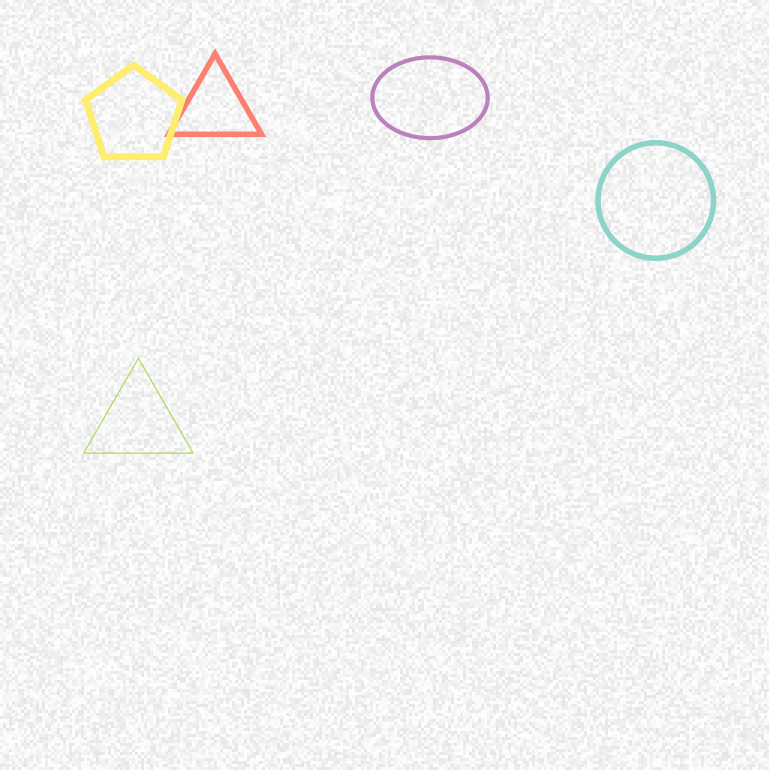[{"shape": "circle", "thickness": 2, "radius": 0.37, "center": [0.852, 0.74]}, {"shape": "triangle", "thickness": 2, "radius": 0.35, "center": [0.279, 0.86]}, {"shape": "triangle", "thickness": 0.5, "radius": 0.41, "center": [0.18, 0.453]}, {"shape": "oval", "thickness": 1.5, "radius": 0.37, "center": [0.558, 0.873]}, {"shape": "pentagon", "thickness": 2.5, "radius": 0.33, "center": [0.174, 0.85]}]